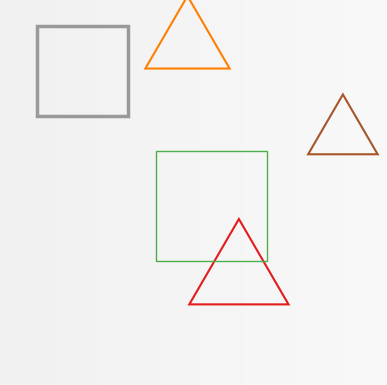[{"shape": "triangle", "thickness": 1.5, "radius": 0.74, "center": [0.616, 0.283]}, {"shape": "square", "thickness": 1, "radius": 0.72, "center": [0.545, 0.465]}, {"shape": "triangle", "thickness": 1.5, "radius": 0.63, "center": [0.484, 0.885]}, {"shape": "triangle", "thickness": 1.5, "radius": 0.52, "center": [0.885, 0.651]}, {"shape": "square", "thickness": 2.5, "radius": 0.59, "center": [0.213, 0.815]}]